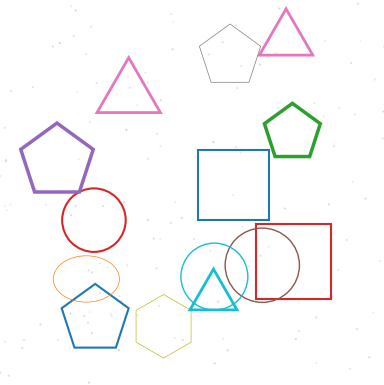[{"shape": "pentagon", "thickness": 1.5, "radius": 0.46, "center": [0.247, 0.171]}, {"shape": "square", "thickness": 1.5, "radius": 0.46, "center": [0.607, 0.52]}, {"shape": "oval", "thickness": 0.5, "radius": 0.43, "center": [0.224, 0.275]}, {"shape": "pentagon", "thickness": 2.5, "radius": 0.38, "center": [0.759, 0.655]}, {"shape": "square", "thickness": 1.5, "radius": 0.49, "center": [0.763, 0.321]}, {"shape": "circle", "thickness": 1.5, "radius": 0.41, "center": [0.244, 0.428]}, {"shape": "pentagon", "thickness": 2.5, "radius": 0.49, "center": [0.148, 0.581]}, {"shape": "circle", "thickness": 1, "radius": 0.48, "center": [0.681, 0.311]}, {"shape": "triangle", "thickness": 2, "radius": 0.48, "center": [0.334, 0.755]}, {"shape": "triangle", "thickness": 2, "radius": 0.4, "center": [0.743, 0.897]}, {"shape": "pentagon", "thickness": 0.5, "radius": 0.42, "center": [0.597, 0.854]}, {"shape": "hexagon", "thickness": 0.5, "radius": 0.41, "center": [0.425, 0.153]}, {"shape": "triangle", "thickness": 2, "radius": 0.35, "center": [0.555, 0.23]}, {"shape": "circle", "thickness": 1, "radius": 0.43, "center": [0.557, 0.282]}]